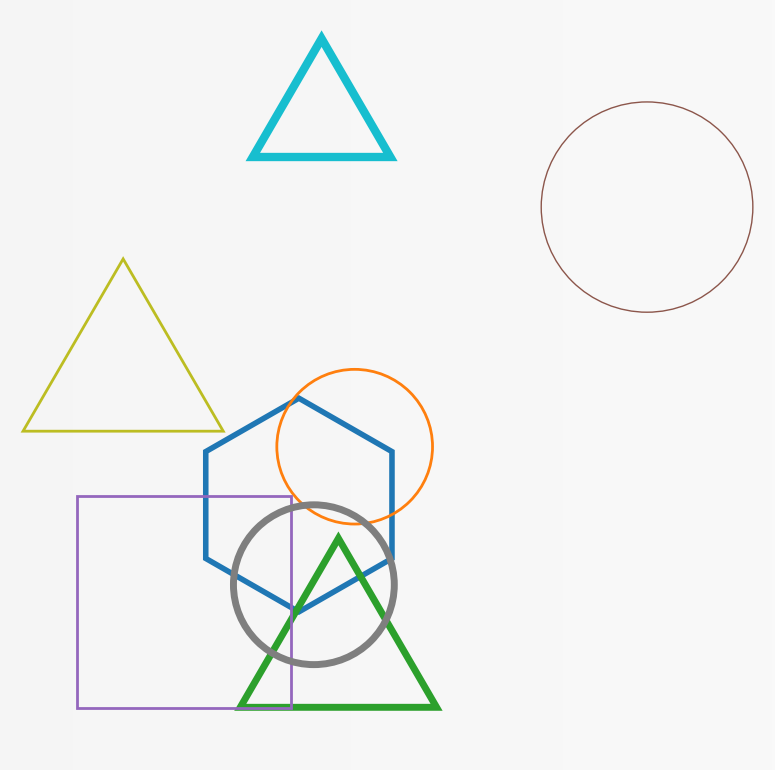[{"shape": "hexagon", "thickness": 2, "radius": 0.69, "center": [0.386, 0.344]}, {"shape": "circle", "thickness": 1, "radius": 0.5, "center": [0.458, 0.42]}, {"shape": "triangle", "thickness": 2.5, "radius": 0.73, "center": [0.437, 0.155]}, {"shape": "square", "thickness": 1, "radius": 0.69, "center": [0.237, 0.218]}, {"shape": "circle", "thickness": 0.5, "radius": 0.68, "center": [0.835, 0.731]}, {"shape": "circle", "thickness": 2.5, "radius": 0.52, "center": [0.405, 0.241]}, {"shape": "triangle", "thickness": 1, "radius": 0.75, "center": [0.159, 0.515]}, {"shape": "triangle", "thickness": 3, "radius": 0.51, "center": [0.415, 0.847]}]